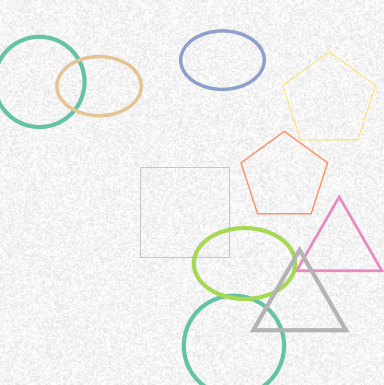[{"shape": "circle", "thickness": 3, "radius": 0.59, "center": [0.102, 0.787]}, {"shape": "circle", "thickness": 3, "radius": 0.65, "center": [0.608, 0.102]}, {"shape": "pentagon", "thickness": 1, "radius": 0.59, "center": [0.739, 0.54]}, {"shape": "oval", "thickness": 2.5, "radius": 0.54, "center": [0.578, 0.844]}, {"shape": "triangle", "thickness": 2, "radius": 0.64, "center": [0.881, 0.361]}, {"shape": "oval", "thickness": 3, "radius": 0.66, "center": [0.635, 0.316]}, {"shape": "pentagon", "thickness": 0.5, "radius": 0.63, "center": [0.855, 0.739]}, {"shape": "oval", "thickness": 2.5, "radius": 0.55, "center": [0.258, 0.776]}, {"shape": "triangle", "thickness": 3, "radius": 0.7, "center": [0.778, 0.212]}, {"shape": "square", "thickness": 0.5, "radius": 0.58, "center": [0.48, 0.449]}]